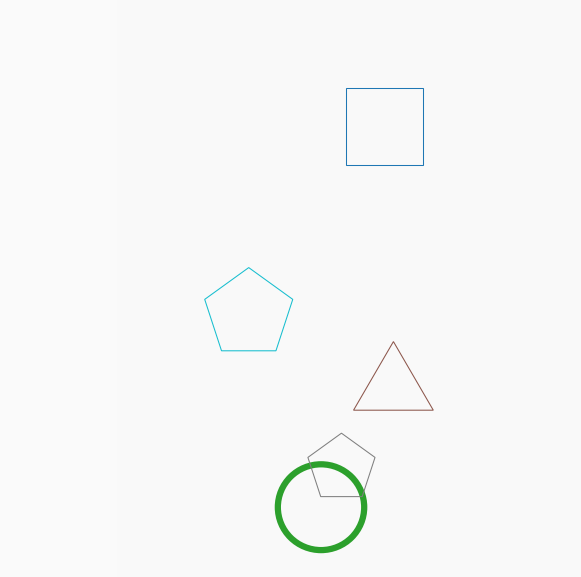[{"shape": "square", "thickness": 0.5, "radius": 0.33, "center": [0.662, 0.781]}, {"shape": "circle", "thickness": 3, "radius": 0.37, "center": [0.552, 0.121]}, {"shape": "triangle", "thickness": 0.5, "radius": 0.4, "center": [0.677, 0.328]}, {"shape": "pentagon", "thickness": 0.5, "radius": 0.3, "center": [0.587, 0.188]}, {"shape": "pentagon", "thickness": 0.5, "radius": 0.4, "center": [0.428, 0.456]}]